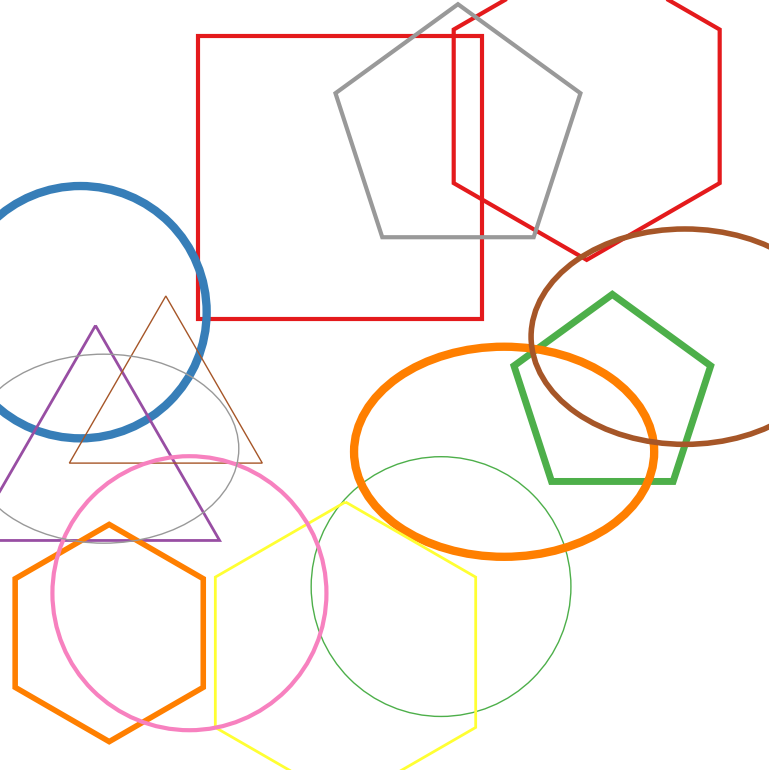[{"shape": "square", "thickness": 1.5, "radius": 0.92, "center": [0.441, 0.77]}, {"shape": "hexagon", "thickness": 1.5, "radius": 1.0, "center": [0.762, 0.862]}, {"shape": "circle", "thickness": 3, "radius": 0.82, "center": [0.105, 0.595]}, {"shape": "pentagon", "thickness": 2.5, "radius": 0.67, "center": [0.795, 0.483]}, {"shape": "circle", "thickness": 0.5, "radius": 0.84, "center": [0.573, 0.238]}, {"shape": "triangle", "thickness": 1, "radius": 0.93, "center": [0.124, 0.391]}, {"shape": "oval", "thickness": 3, "radius": 0.97, "center": [0.655, 0.413]}, {"shape": "hexagon", "thickness": 2, "radius": 0.71, "center": [0.142, 0.178]}, {"shape": "hexagon", "thickness": 1, "radius": 0.98, "center": [0.449, 0.153]}, {"shape": "oval", "thickness": 2, "radius": 1.0, "center": [0.889, 0.563]}, {"shape": "triangle", "thickness": 0.5, "radius": 0.72, "center": [0.215, 0.471]}, {"shape": "circle", "thickness": 1.5, "radius": 0.89, "center": [0.246, 0.23]}, {"shape": "oval", "thickness": 0.5, "radius": 0.88, "center": [0.135, 0.417]}, {"shape": "pentagon", "thickness": 1.5, "radius": 0.84, "center": [0.595, 0.827]}]